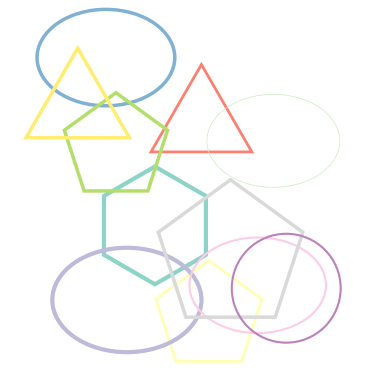[{"shape": "hexagon", "thickness": 3, "radius": 0.76, "center": [0.402, 0.415]}, {"shape": "pentagon", "thickness": 2, "radius": 0.72, "center": [0.542, 0.179]}, {"shape": "oval", "thickness": 3, "radius": 0.97, "center": [0.33, 0.221]}, {"shape": "triangle", "thickness": 2, "radius": 0.76, "center": [0.523, 0.681]}, {"shape": "oval", "thickness": 2.5, "radius": 0.89, "center": [0.275, 0.85]}, {"shape": "pentagon", "thickness": 2.5, "radius": 0.7, "center": [0.301, 0.618]}, {"shape": "oval", "thickness": 1.5, "radius": 0.89, "center": [0.669, 0.259]}, {"shape": "pentagon", "thickness": 2.5, "radius": 0.99, "center": [0.599, 0.336]}, {"shape": "circle", "thickness": 1.5, "radius": 0.71, "center": [0.743, 0.251]}, {"shape": "oval", "thickness": 0.5, "radius": 0.86, "center": [0.71, 0.634]}, {"shape": "triangle", "thickness": 2.5, "radius": 0.78, "center": [0.202, 0.72]}]